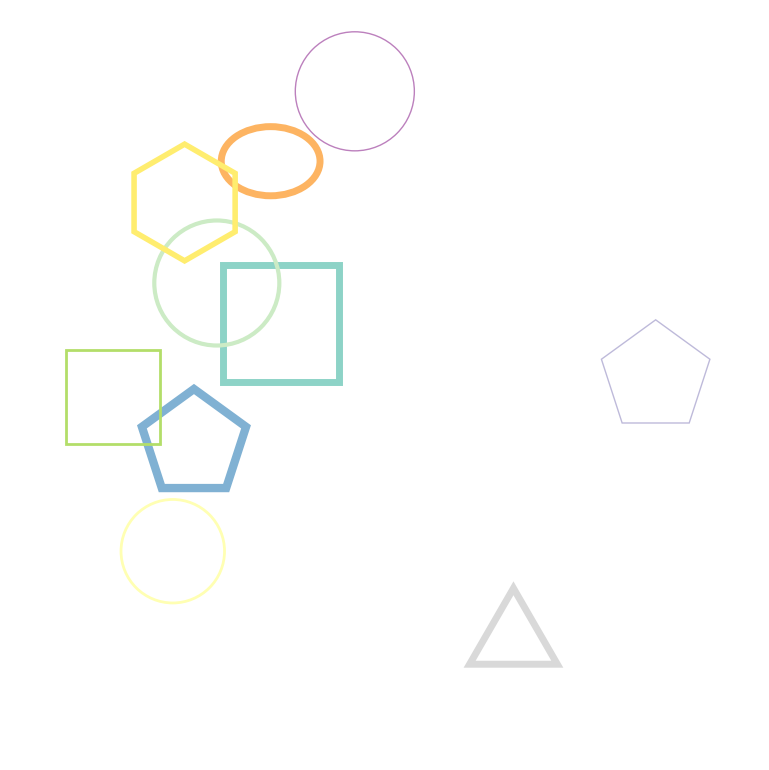[{"shape": "square", "thickness": 2.5, "radius": 0.38, "center": [0.364, 0.58]}, {"shape": "circle", "thickness": 1, "radius": 0.34, "center": [0.224, 0.284]}, {"shape": "pentagon", "thickness": 0.5, "radius": 0.37, "center": [0.852, 0.511]}, {"shape": "pentagon", "thickness": 3, "radius": 0.36, "center": [0.252, 0.424]}, {"shape": "oval", "thickness": 2.5, "radius": 0.32, "center": [0.351, 0.791]}, {"shape": "square", "thickness": 1, "radius": 0.31, "center": [0.147, 0.485]}, {"shape": "triangle", "thickness": 2.5, "radius": 0.33, "center": [0.667, 0.17]}, {"shape": "circle", "thickness": 0.5, "radius": 0.39, "center": [0.461, 0.881]}, {"shape": "circle", "thickness": 1.5, "radius": 0.41, "center": [0.282, 0.632]}, {"shape": "hexagon", "thickness": 2, "radius": 0.38, "center": [0.24, 0.737]}]